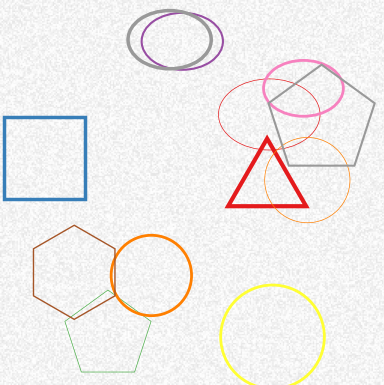[{"shape": "triangle", "thickness": 3, "radius": 0.59, "center": [0.694, 0.523]}, {"shape": "oval", "thickness": 0.5, "radius": 0.66, "center": [0.699, 0.703]}, {"shape": "square", "thickness": 2.5, "radius": 0.53, "center": [0.116, 0.59]}, {"shape": "pentagon", "thickness": 0.5, "radius": 0.59, "center": [0.28, 0.129]}, {"shape": "oval", "thickness": 1.5, "radius": 0.53, "center": [0.473, 0.893]}, {"shape": "circle", "thickness": 0.5, "radius": 0.55, "center": [0.798, 0.532]}, {"shape": "circle", "thickness": 2, "radius": 0.52, "center": [0.393, 0.284]}, {"shape": "circle", "thickness": 2, "radius": 0.67, "center": [0.708, 0.125]}, {"shape": "hexagon", "thickness": 1, "radius": 0.61, "center": [0.193, 0.293]}, {"shape": "oval", "thickness": 2, "radius": 0.52, "center": [0.788, 0.771]}, {"shape": "pentagon", "thickness": 1.5, "radius": 0.72, "center": [0.835, 0.687]}, {"shape": "oval", "thickness": 2.5, "radius": 0.54, "center": [0.441, 0.897]}]